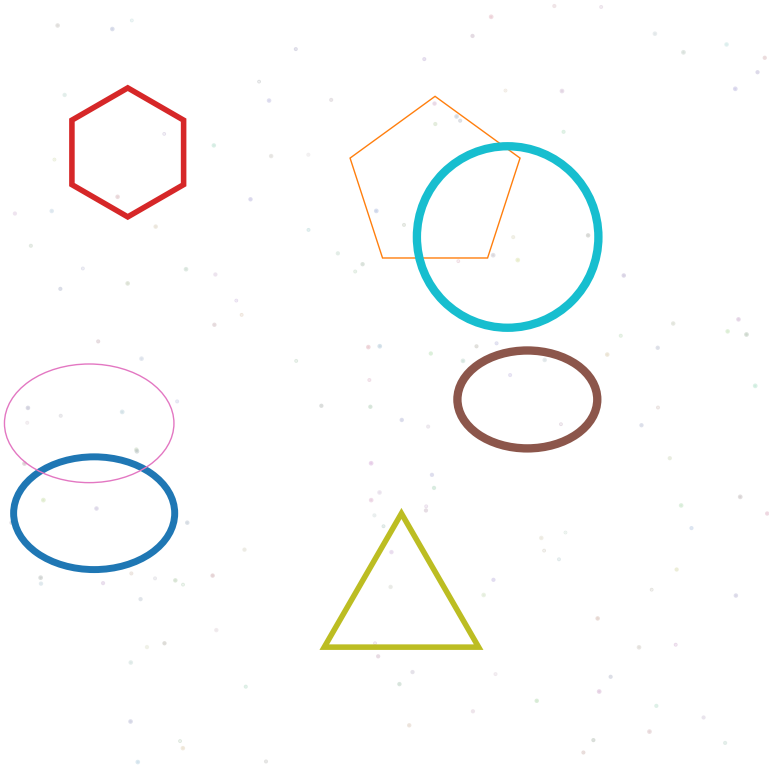[{"shape": "oval", "thickness": 2.5, "radius": 0.52, "center": [0.122, 0.333]}, {"shape": "pentagon", "thickness": 0.5, "radius": 0.58, "center": [0.565, 0.759]}, {"shape": "hexagon", "thickness": 2, "radius": 0.42, "center": [0.166, 0.802]}, {"shape": "oval", "thickness": 3, "radius": 0.45, "center": [0.685, 0.481]}, {"shape": "oval", "thickness": 0.5, "radius": 0.55, "center": [0.116, 0.45]}, {"shape": "triangle", "thickness": 2, "radius": 0.58, "center": [0.521, 0.217]}, {"shape": "circle", "thickness": 3, "radius": 0.59, "center": [0.659, 0.692]}]